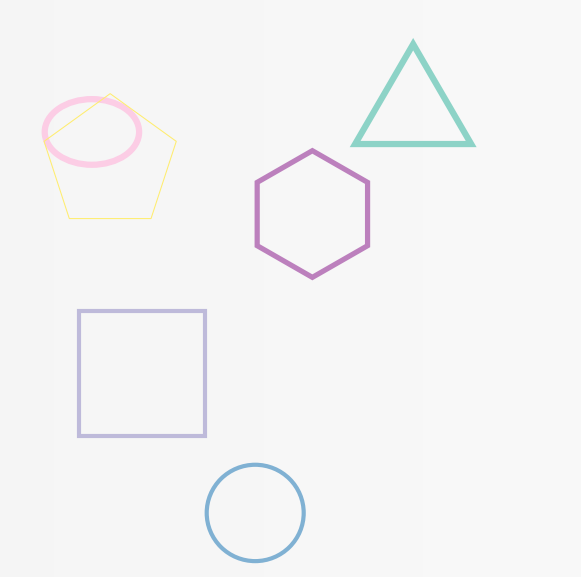[{"shape": "triangle", "thickness": 3, "radius": 0.58, "center": [0.711, 0.807]}, {"shape": "square", "thickness": 2, "radius": 0.54, "center": [0.245, 0.352]}, {"shape": "circle", "thickness": 2, "radius": 0.42, "center": [0.439, 0.111]}, {"shape": "oval", "thickness": 3, "radius": 0.41, "center": [0.158, 0.771]}, {"shape": "hexagon", "thickness": 2.5, "radius": 0.55, "center": [0.537, 0.629]}, {"shape": "pentagon", "thickness": 0.5, "radius": 0.6, "center": [0.19, 0.717]}]